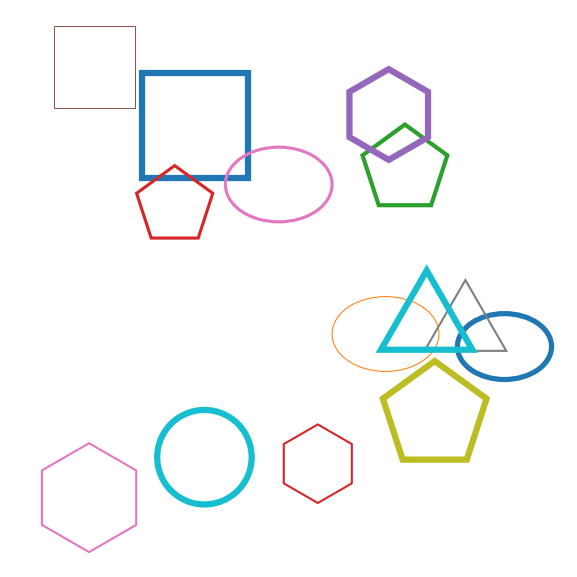[{"shape": "oval", "thickness": 2.5, "radius": 0.41, "center": [0.874, 0.399]}, {"shape": "square", "thickness": 3, "radius": 0.46, "center": [0.338, 0.782]}, {"shape": "oval", "thickness": 0.5, "radius": 0.46, "center": [0.668, 0.421]}, {"shape": "pentagon", "thickness": 2, "radius": 0.39, "center": [0.701, 0.706]}, {"shape": "pentagon", "thickness": 1.5, "radius": 0.35, "center": [0.303, 0.643]}, {"shape": "hexagon", "thickness": 1, "radius": 0.34, "center": [0.55, 0.196]}, {"shape": "hexagon", "thickness": 3, "radius": 0.39, "center": [0.673, 0.801]}, {"shape": "square", "thickness": 0.5, "radius": 0.35, "center": [0.163, 0.883]}, {"shape": "oval", "thickness": 1.5, "radius": 0.46, "center": [0.483, 0.68]}, {"shape": "hexagon", "thickness": 1, "radius": 0.47, "center": [0.154, 0.137]}, {"shape": "triangle", "thickness": 1, "radius": 0.41, "center": [0.806, 0.432]}, {"shape": "pentagon", "thickness": 3, "radius": 0.47, "center": [0.753, 0.28]}, {"shape": "circle", "thickness": 3, "radius": 0.41, "center": [0.354, 0.207]}, {"shape": "triangle", "thickness": 3, "radius": 0.46, "center": [0.739, 0.439]}]